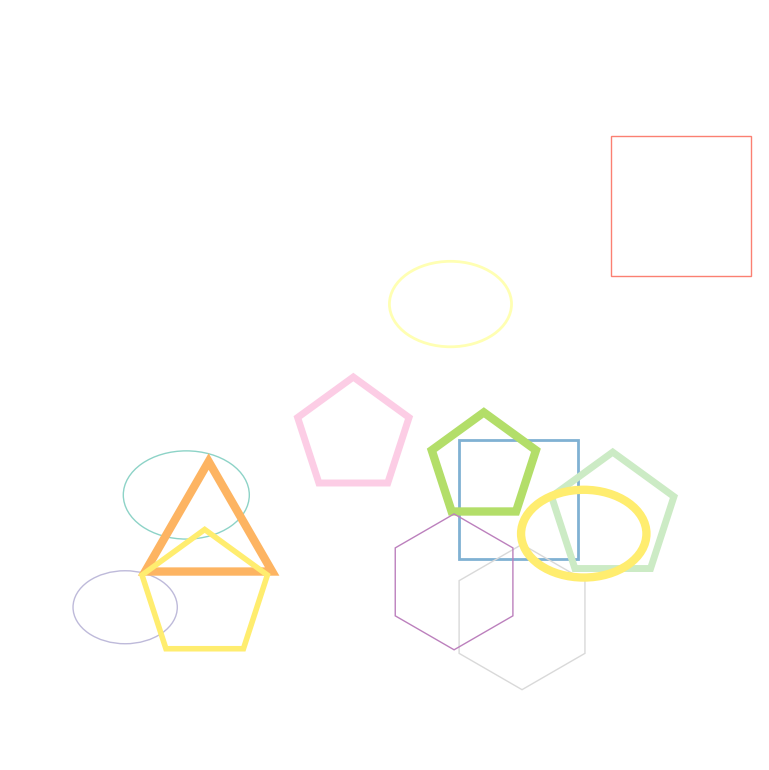[{"shape": "oval", "thickness": 0.5, "radius": 0.41, "center": [0.242, 0.357]}, {"shape": "oval", "thickness": 1, "radius": 0.4, "center": [0.585, 0.605]}, {"shape": "oval", "thickness": 0.5, "radius": 0.34, "center": [0.163, 0.211]}, {"shape": "square", "thickness": 0.5, "radius": 0.45, "center": [0.885, 0.733]}, {"shape": "square", "thickness": 1, "radius": 0.39, "center": [0.674, 0.352]}, {"shape": "triangle", "thickness": 3, "radius": 0.48, "center": [0.271, 0.305]}, {"shape": "pentagon", "thickness": 3, "radius": 0.36, "center": [0.628, 0.393]}, {"shape": "pentagon", "thickness": 2.5, "radius": 0.38, "center": [0.459, 0.434]}, {"shape": "hexagon", "thickness": 0.5, "radius": 0.47, "center": [0.678, 0.199]}, {"shape": "hexagon", "thickness": 0.5, "radius": 0.44, "center": [0.59, 0.244]}, {"shape": "pentagon", "thickness": 2.5, "radius": 0.42, "center": [0.796, 0.329]}, {"shape": "pentagon", "thickness": 2, "radius": 0.43, "center": [0.266, 0.227]}, {"shape": "oval", "thickness": 3, "radius": 0.41, "center": [0.758, 0.307]}]